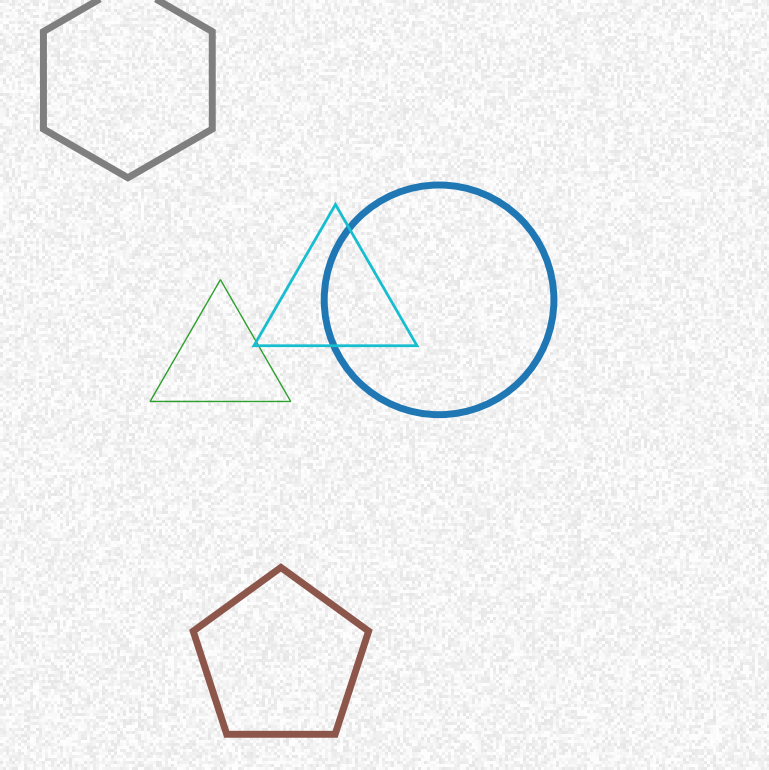[{"shape": "circle", "thickness": 2.5, "radius": 0.75, "center": [0.57, 0.611]}, {"shape": "triangle", "thickness": 0.5, "radius": 0.53, "center": [0.286, 0.531]}, {"shape": "pentagon", "thickness": 2.5, "radius": 0.6, "center": [0.365, 0.143]}, {"shape": "hexagon", "thickness": 2.5, "radius": 0.63, "center": [0.166, 0.896]}, {"shape": "triangle", "thickness": 1, "radius": 0.61, "center": [0.436, 0.612]}]